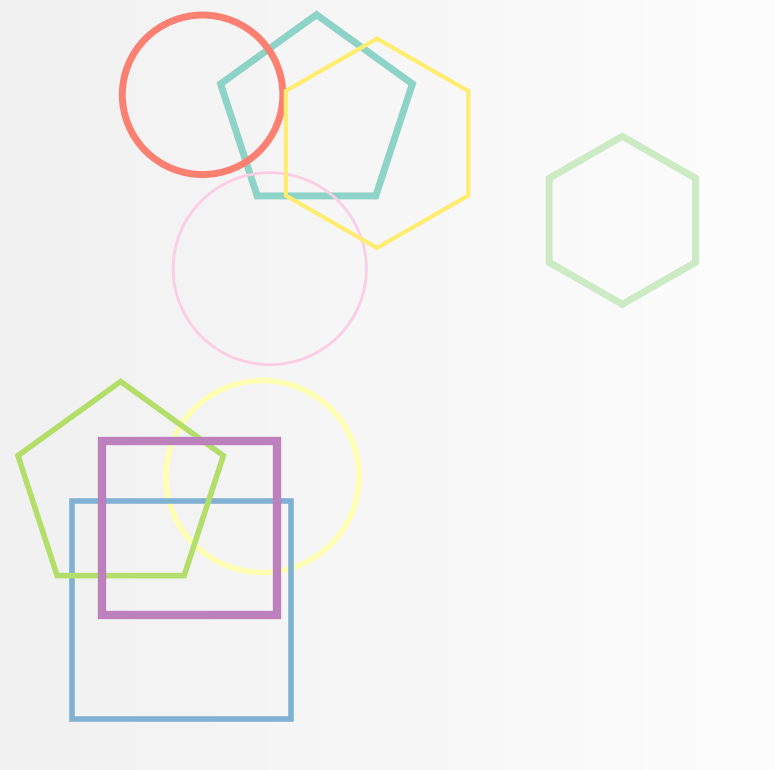[{"shape": "pentagon", "thickness": 2.5, "radius": 0.65, "center": [0.408, 0.851]}, {"shape": "circle", "thickness": 2, "radius": 0.62, "center": [0.339, 0.381]}, {"shape": "circle", "thickness": 2.5, "radius": 0.52, "center": [0.261, 0.877]}, {"shape": "square", "thickness": 2, "radius": 0.71, "center": [0.234, 0.208]}, {"shape": "pentagon", "thickness": 2, "radius": 0.7, "center": [0.156, 0.365]}, {"shape": "circle", "thickness": 1, "radius": 0.62, "center": [0.348, 0.651]}, {"shape": "square", "thickness": 3, "radius": 0.57, "center": [0.244, 0.314]}, {"shape": "hexagon", "thickness": 2.5, "radius": 0.55, "center": [0.803, 0.714]}, {"shape": "hexagon", "thickness": 1.5, "radius": 0.68, "center": [0.486, 0.814]}]